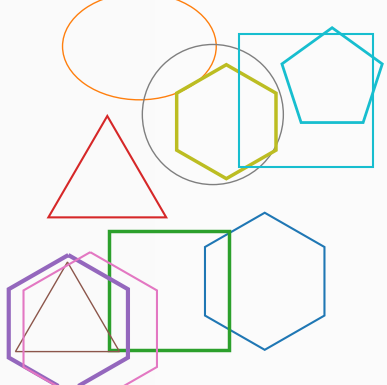[{"shape": "hexagon", "thickness": 1.5, "radius": 0.89, "center": [0.683, 0.269]}, {"shape": "oval", "thickness": 1, "radius": 0.99, "center": [0.36, 0.88]}, {"shape": "square", "thickness": 2.5, "radius": 0.77, "center": [0.437, 0.244]}, {"shape": "triangle", "thickness": 1.5, "radius": 0.88, "center": [0.277, 0.523]}, {"shape": "hexagon", "thickness": 3, "radius": 0.89, "center": [0.176, 0.16]}, {"shape": "triangle", "thickness": 1, "radius": 0.78, "center": [0.174, 0.164]}, {"shape": "hexagon", "thickness": 1.5, "radius": 0.99, "center": [0.233, 0.146]}, {"shape": "circle", "thickness": 1, "radius": 0.91, "center": [0.549, 0.703]}, {"shape": "hexagon", "thickness": 2.5, "radius": 0.74, "center": [0.584, 0.684]}, {"shape": "square", "thickness": 1.5, "radius": 0.87, "center": [0.79, 0.74]}, {"shape": "pentagon", "thickness": 2, "radius": 0.68, "center": [0.857, 0.792]}]